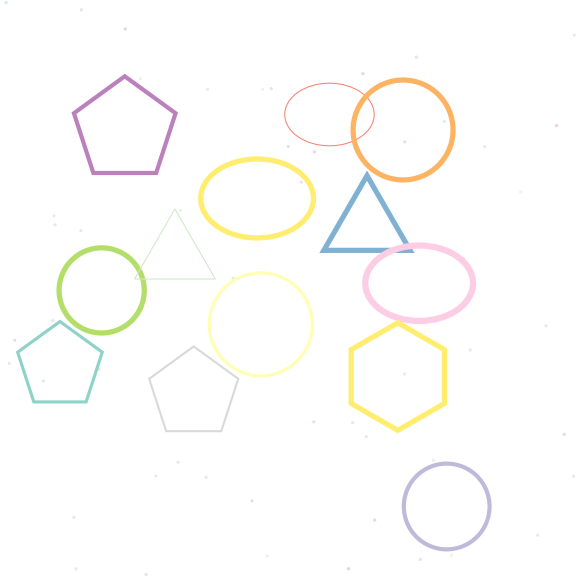[{"shape": "pentagon", "thickness": 1.5, "radius": 0.38, "center": [0.104, 0.365]}, {"shape": "circle", "thickness": 1.5, "radius": 0.45, "center": [0.452, 0.438]}, {"shape": "circle", "thickness": 2, "radius": 0.37, "center": [0.773, 0.122]}, {"shape": "oval", "thickness": 0.5, "radius": 0.39, "center": [0.57, 0.801]}, {"shape": "triangle", "thickness": 2.5, "radius": 0.43, "center": [0.636, 0.609]}, {"shape": "circle", "thickness": 2.5, "radius": 0.43, "center": [0.698, 0.774]}, {"shape": "circle", "thickness": 2.5, "radius": 0.37, "center": [0.176, 0.496]}, {"shape": "oval", "thickness": 3, "radius": 0.47, "center": [0.726, 0.509]}, {"shape": "pentagon", "thickness": 1, "radius": 0.41, "center": [0.335, 0.318]}, {"shape": "pentagon", "thickness": 2, "radius": 0.46, "center": [0.216, 0.774]}, {"shape": "triangle", "thickness": 0.5, "radius": 0.4, "center": [0.303, 0.556]}, {"shape": "hexagon", "thickness": 2.5, "radius": 0.47, "center": [0.689, 0.347]}, {"shape": "oval", "thickness": 2.5, "radius": 0.49, "center": [0.445, 0.655]}]